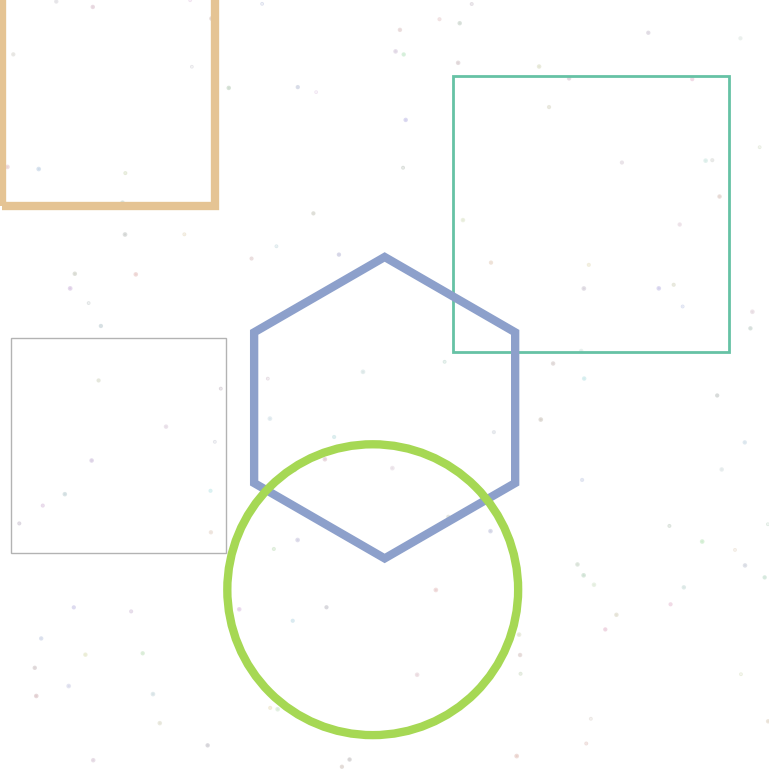[{"shape": "square", "thickness": 1, "radius": 0.9, "center": [0.768, 0.722]}, {"shape": "hexagon", "thickness": 3, "radius": 0.98, "center": [0.5, 0.471]}, {"shape": "circle", "thickness": 3, "radius": 0.94, "center": [0.484, 0.234]}, {"shape": "square", "thickness": 3, "radius": 0.69, "center": [0.141, 0.87]}, {"shape": "square", "thickness": 0.5, "radius": 0.7, "center": [0.154, 0.422]}]